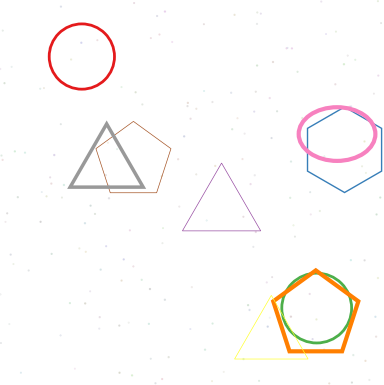[{"shape": "circle", "thickness": 2, "radius": 0.42, "center": [0.213, 0.853]}, {"shape": "hexagon", "thickness": 1, "radius": 0.56, "center": [0.895, 0.611]}, {"shape": "circle", "thickness": 2, "radius": 0.45, "center": [0.823, 0.2]}, {"shape": "triangle", "thickness": 0.5, "radius": 0.59, "center": [0.576, 0.459]}, {"shape": "pentagon", "thickness": 3, "radius": 0.58, "center": [0.82, 0.181]}, {"shape": "triangle", "thickness": 0.5, "radius": 0.55, "center": [0.705, 0.123]}, {"shape": "pentagon", "thickness": 0.5, "radius": 0.51, "center": [0.347, 0.582]}, {"shape": "oval", "thickness": 3, "radius": 0.5, "center": [0.875, 0.652]}, {"shape": "triangle", "thickness": 2.5, "radius": 0.55, "center": [0.277, 0.569]}]